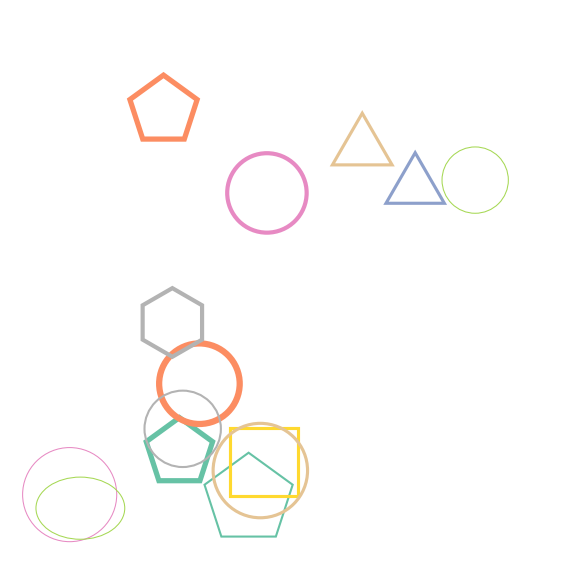[{"shape": "pentagon", "thickness": 1, "radius": 0.4, "center": [0.43, 0.135]}, {"shape": "pentagon", "thickness": 2.5, "radius": 0.3, "center": [0.311, 0.216]}, {"shape": "pentagon", "thickness": 2.5, "radius": 0.31, "center": [0.283, 0.808]}, {"shape": "circle", "thickness": 3, "radius": 0.35, "center": [0.345, 0.335]}, {"shape": "triangle", "thickness": 1.5, "radius": 0.29, "center": [0.719, 0.676]}, {"shape": "circle", "thickness": 0.5, "radius": 0.41, "center": [0.121, 0.143]}, {"shape": "circle", "thickness": 2, "radius": 0.34, "center": [0.462, 0.665]}, {"shape": "oval", "thickness": 0.5, "radius": 0.38, "center": [0.139, 0.119]}, {"shape": "circle", "thickness": 0.5, "radius": 0.29, "center": [0.823, 0.687]}, {"shape": "square", "thickness": 1.5, "radius": 0.3, "center": [0.457, 0.199]}, {"shape": "circle", "thickness": 1.5, "radius": 0.41, "center": [0.451, 0.184]}, {"shape": "triangle", "thickness": 1.5, "radius": 0.3, "center": [0.627, 0.743]}, {"shape": "hexagon", "thickness": 2, "radius": 0.3, "center": [0.298, 0.441]}, {"shape": "circle", "thickness": 1, "radius": 0.33, "center": [0.316, 0.257]}]